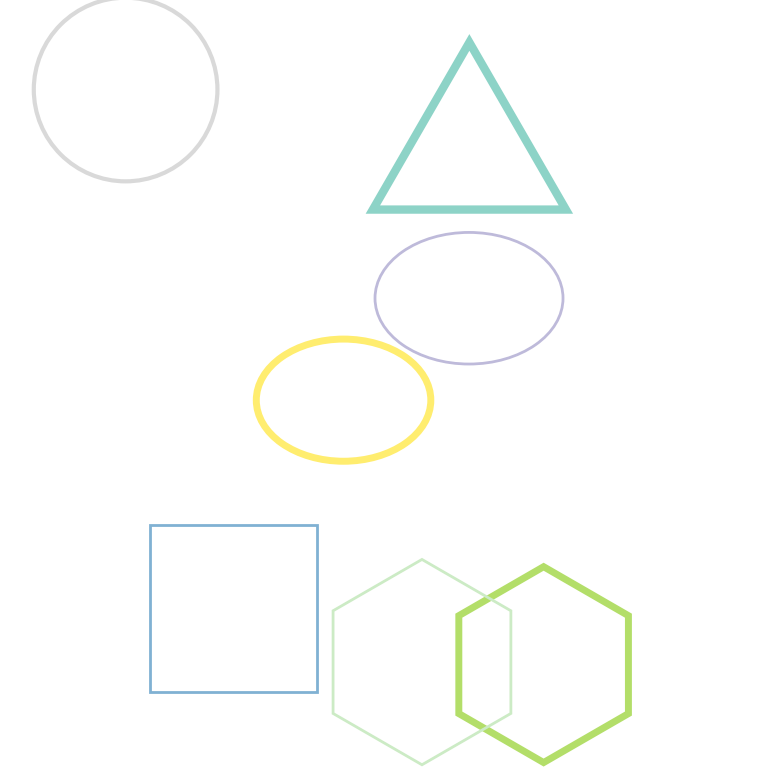[{"shape": "triangle", "thickness": 3, "radius": 0.72, "center": [0.61, 0.8]}, {"shape": "oval", "thickness": 1, "radius": 0.61, "center": [0.609, 0.613]}, {"shape": "square", "thickness": 1, "radius": 0.54, "center": [0.304, 0.21]}, {"shape": "hexagon", "thickness": 2.5, "radius": 0.64, "center": [0.706, 0.137]}, {"shape": "circle", "thickness": 1.5, "radius": 0.6, "center": [0.163, 0.884]}, {"shape": "hexagon", "thickness": 1, "radius": 0.67, "center": [0.548, 0.14]}, {"shape": "oval", "thickness": 2.5, "radius": 0.57, "center": [0.446, 0.48]}]